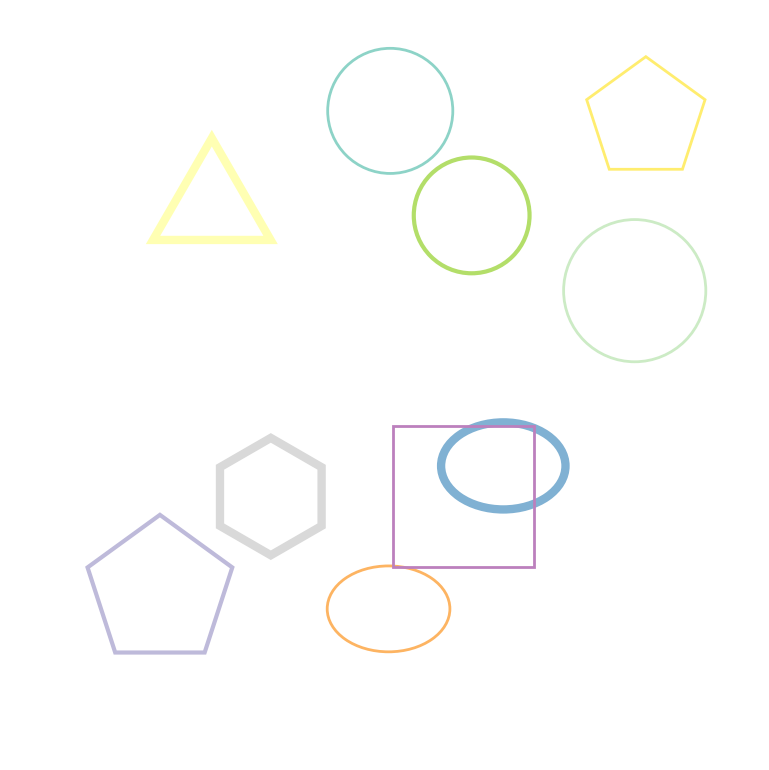[{"shape": "circle", "thickness": 1, "radius": 0.41, "center": [0.507, 0.856]}, {"shape": "triangle", "thickness": 3, "radius": 0.44, "center": [0.275, 0.732]}, {"shape": "pentagon", "thickness": 1.5, "radius": 0.49, "center": [0.208, 0.233]}, {"shape": "oval", "thickness": 3, "radius": 0.4, "center": [0.654, 0.395]}, {"shape": "oval", "thickness": 1, "radius": 0.4, "center": [0.505, 0.209]}, {"shape": "circle", "thickness": 1.5, "radius": 0.38, "center": [0.613, 0.72]}, {"shape": "hexagon", "thickness": 3, "radius": 0.38, "center": [0.352, 0.355]}, {"shape": "square", "thickness": 1, "radius": 0.46, "center": [0.602, 0.355]}, {"shape": "circle", "thickness": 1, "radius": 0.46, "center": [0.824, 0.623]}, {"shape": "pentagon", "thickness": 1, "radius": 0.4, "center": [0.839, 0.846]}]